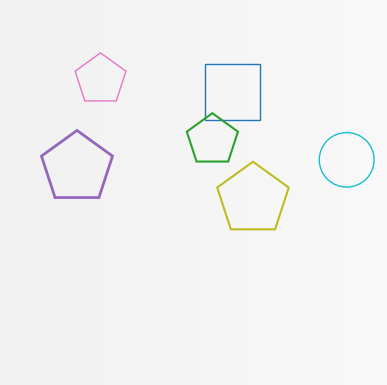[{"shape": "square", "thickness": 1, "radius": 0.36, "center": [0.6, 0.761]}, {"shape": "pentagon", "thickness": 1.5, "radius": 0.35, "center": [0.548, 0.637]}, {"shape": "pentagon", "thickness": 2, "radius": 0.48, "center": [0.199, 0.565]}, {"shape": "pentagon", "thickness": 1, "radius": 0.34, "center": [0.259, 0.794]}, {"shape": "pentagon", "thickness": 1.5, "radius": 0.49, "center": [0.653, 0.483]}, {"shape": "circle", "thickness": 1, "radius": 0.35, "center": [0.895, 0.585]}]